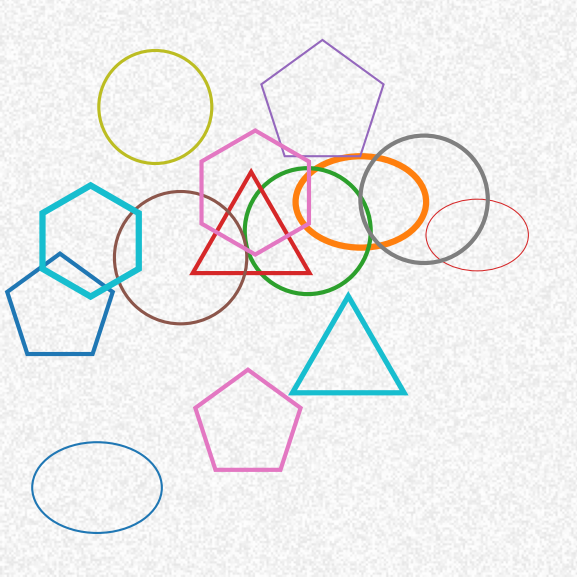[{"shape": "pentagon", "thickness": 2, "radius": 0.48, "center": [0.104, 0.464]}, {"shape": "oval", "thickness": 1, "radius": 0.56, "center": [0.168, 0.155]}, {"shape": "oval", "thickness": 3, "radius": 0.57, "center": [0.625, 0.649]}, {"shape": "circle", "thickness": 2, "radius": 0.55, "center": [0.533, 0.599]}, {"shape": "triangle", "thickness": 2, "radius": 0.58, "center": [0.435, 0.585]}, {"shape": "oval", "thickness": 0.5, "radius": 0.44, "center": [0.826, 0.592]}, {"shape": "pentagon", "thickness": 1, "radius": 0.56, "center": [0.558, 0.819]}, {"shape": "circle", "thickness": 1.5, "radius": 0.57, "center": [0.313, 0.553]}, {"shape": "pentagon", "thickness": 2, "radius": 0.48, "center": [0.429, 0.263]}, {"shape": "hexagon", "thickness": 2, "radius": 0.54, "center": [0.442, 0.666]}, {"shape": "circle", "thickness": 2, "radius": 0.55, "center": [0.734, 0.654]}, {"shape": "circle", "thickness": 1.5, "radius": 0.49, "center": [0.269, 0.814]}, {"shape": "triangle", "thickness": 2.5, "radius": 0.56, "center": [0.603, 0.375]}, {"shape": "hexagon", "thickness": 3, "radius": 0.48, "center": [0.157, 0.582]}]